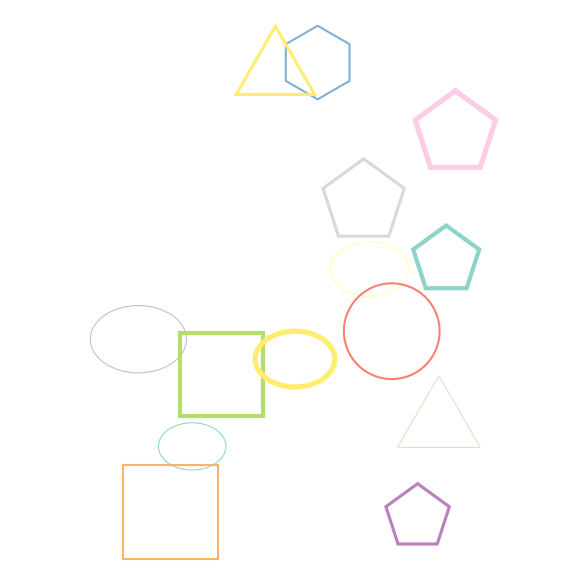[{"shape": "oval", "thickness": 0.5, "radius": 0.29, "center": [0.333, 0.226]}, {"shape": "pentagon", "thickness": 2, "radius": 0.3, "center": [0.773, 0.549]}, {"shape": "oval", "thickness": 0.5, "radius": 0.34, "center": [0.64, 0.533]}, {"shape": "oval", "thickness": 0.5, "radius": 0.42, "center": [0.24, 0.412]}, {"shape": "circle", "thickness": 1, "radius": 0.41, "center": [0.678, 0.426]}, {"shape": "hexagon", "thickness": 1, "radius": 0.32, "center": [0.55, 0.891]}, {"shape": "square", "thickness": 1, "radius": 0.41, "center": [0.295, 0.112]}, {"shape": "square", "thickness": 2, "radius": 0.36, "center": [0.383, 0.351]}, {"shape": "pentagon", "thickness": 2.5, "radius": 0.37, "center": [0.789, 0.769]}, {"shape": "pentagon", "thickness": 1.5, "radius": 0.37, "center": [0.63, 0.65]}, {"shape": "pentagon", "thickness": 1.5, "radius": 0.29, "center": [0.723, 0.104]}, {"shape": "triangle", "thickness": 0.5, "radius": 0.41, "center": [0.76, 0.266]}, {"shape": "triangle", "thickness": 1.5, "radius": 0.39, "center": [0.477, 0.875]}, {"shape": "oval", "thickness": 2.5, "radius": 0.34, "center": [0.511, 0.377]}]